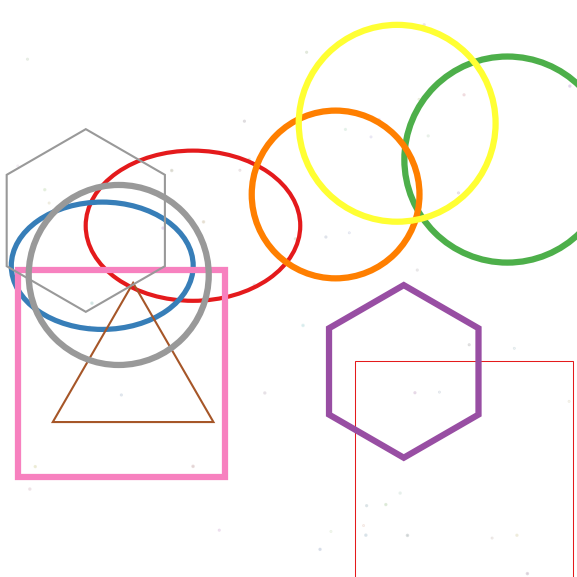[{"shape": "oval", "thickness": 2, "radius": 0.93, "center": [0.334, 0.608]}, {"shape": "square", "thickness": 0.5, "radius": 0.94, "center": [0.804, 0.185]}, {"shape": "oval", "thickness": 2.5, "radius": 0.79, "center": [0.177, 0.539]}, {"shape": "circle", "thickness": 3, "radius": 0.89, "center": [0.879, 0.723]}, {"shape": "hexagon", "thickness": 3, "radius": 0.75, "center": [0.699, 0.356]}, {"shape": "circle", "thickness": 3, "radius": 0.73, "center": [0.581, 0.662]}, {"shape": "circle", "thickness": 3, "radius": 0.85, "center": [0.688, 0.786]}, {"shape": "triangle", "thickness": 1, "radius": 0.8, "center": [0.23, 0.349]}, {"shape": "square", "thickness": 3, "radius": 0.9, "center": [0.211, 0.353]}, {"shape": "circle", "thickness": 3, "radius": 0.78, "center": [0.206, 0.523]}, {"shape": "hexagon", "thickness": 1, "radius": 0.79, "center": [0.149, 0.617]}]